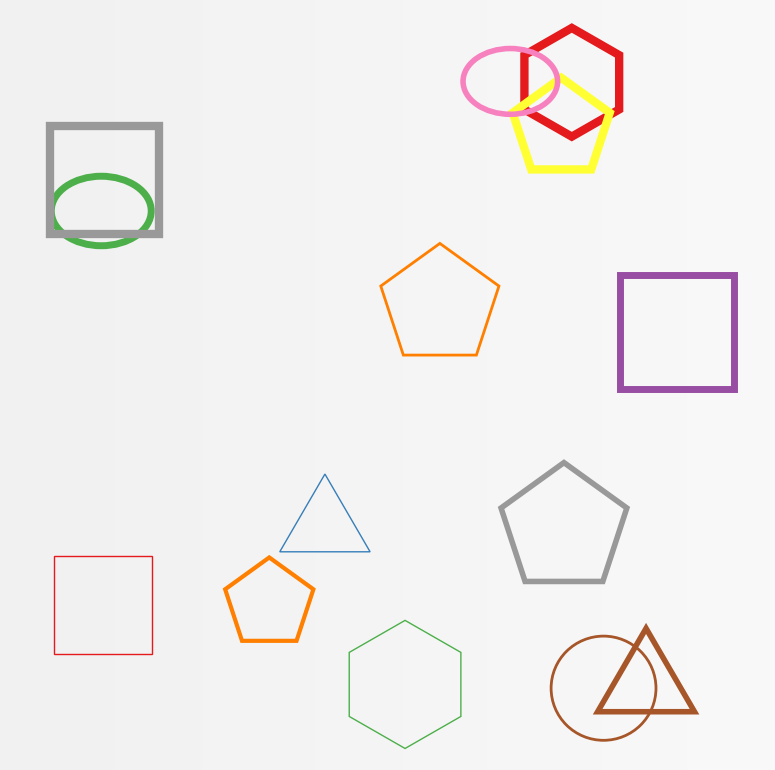[{"shape": "square", "thickness": 0.5, "radius": 0.32, "center": [0.133, 0.214]}, {"shape": "hexagon", "thickness": 3, "radius": 0.35, "center": [0.738, 0.893]}, {"shape": "triangle", "thickness": 0.5, "radius": 0.34, "center": [0.419, 0.317]}, {"shape": "hexagon", "thickness": 0.5, "radius": 0.42, "center": [0.523, 0.111]}, {"shape": "oval", "thickness": 2.5, "radius": 0.32, "center": [0.131, 0.726]}, {"shape": "square", "thickness": 2.5, "radius": 0.37, "center": [0.874, 0.568]}, {"shape": "pentagon", "thickness": 1.5, "radius": 0.3, "center": [0.347, 0.216]}, {"shape": "pentagon", "thickness": 1, "radius": 0.4, "center": [0.568, 0.604]}, {"shape": "pentagon", "thickness": 3, "radius": 0.33, "center": [0.724, 0.833]}, {"shape": "circle", "thickness": 1, "radius": 0.34, "center": [0.779, 0.106]}, {"shape": "triangle", "thickness": 2, "radius": 0.36, "center": [0.834, 0.112]}, {"shape": "oval", "thickness": 2, "radius": 0.31, "center": [0.658, 0.894]}, {"shape": "pentagon", "thickness": 2, "radius": 0.43, "center": [0.728, 0.314]}, {"shape": "square", "thickness": 3, "radius": 0.35, "center": [0.135, 0.766]}]